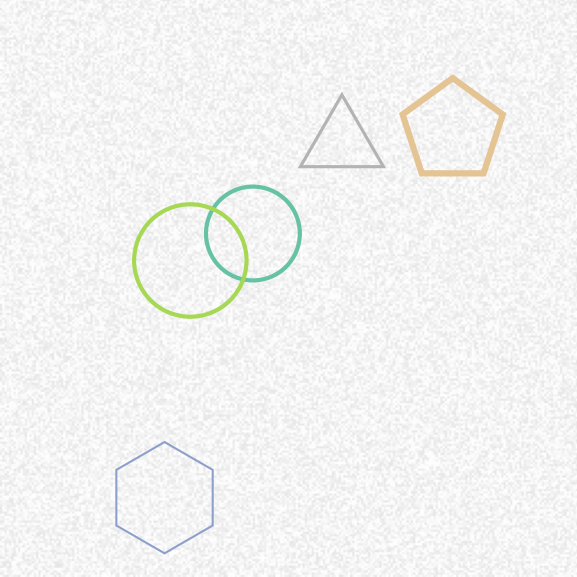[{"shape": "circle", "thickness": 2, "radius": 0.41, "center": [0.438, 0.595]}, {"shape": "hexagon", "thickness": 1, "radius": 0.48, "center": [0.285, 0.137]}, {"shape": "circle", "thickness": 2, "radius": 0.49, "center": [0.33, 0.548]}, {"shape": "pentagon", "thickness": 3, "radius": 0.46, "center": [0.784, 0.773]}, {"shape": "triangle", "thickness": 1.5, "radius": 0.41, "center": [0.592, 0.752]}]